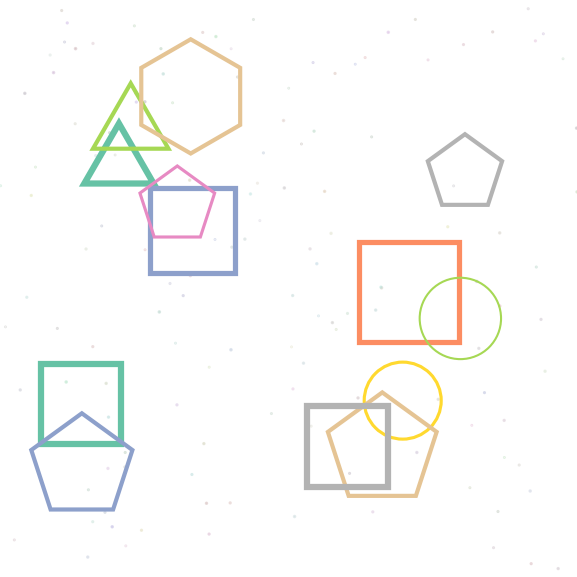[{"shape": "triangle", "thickness": 3, "radius": 0.35, "center": [0.206, 0.716]}, {"shape": "square", "thickness": 3, "radius": 0.35, "center": [0.14, 0.3]}, {"shape": "square", "thickness": 2.5, "radius": 0.43, "center": [0.709, 0.494]}, {"shape": "pentagon", "thickness": 2, "radius": 0.46, "center": [0.142, 0.191]}, {"shape": "square", "thickness": 2.5, "radius": 0.37, "center": [0.333, 0.6]}, {"shape": "pentagon", "thickness": 1.5, "radius": 0.34, "center": [0.307, 0.644]}, {"shape": "triangle", "thickness": 2, "radius": 0.38, "center": [0.226, 0.779]}, {"shape": "circle", "thickness": 1, "radius": 0.35, "center": [0.797, 0.448]}, {"shape": "circle", "thickness": 1.5, "radius": 0.33, "center": [0.697, 0.305]}, {"shape": "hexagon", "thickness": 2, "radius": 0.49, "center": [0.33, 0.832]}, {"shape": "pentagon", "thickness": 2, "radius": 0.5, "center": [0.662, 0.221]}, {"shape": "pentagon", "thickness": 2, "radius": 0.34, "center": [0.805, 0.699]}, {"shape": "square", "thickness": 3, "radius": 0.35, "center": [0.602, 0.226]}]